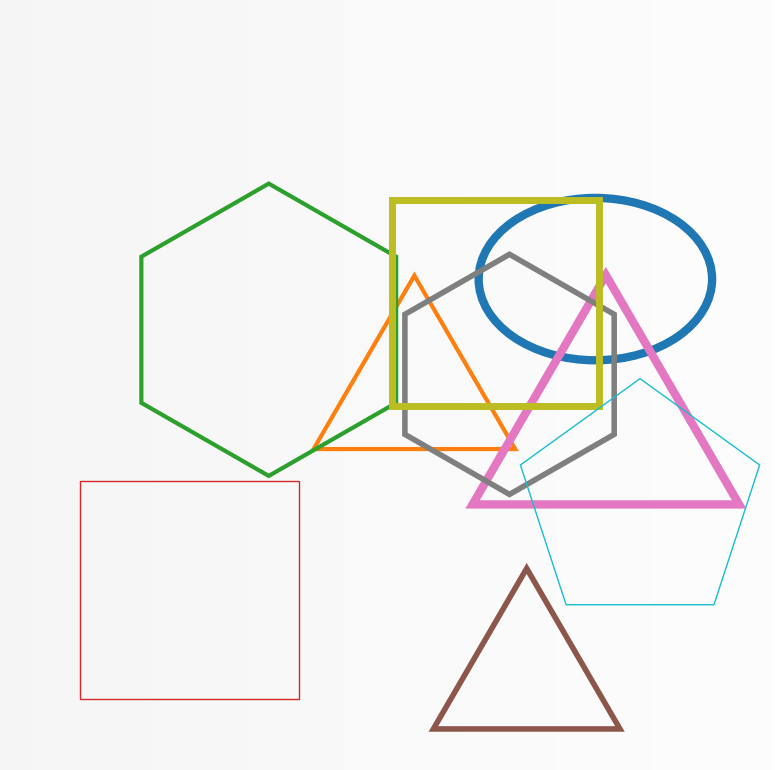[{"shape": "oval", "thickness": 3, "radius": 0.75, "center": [0.768, 0.638]}, {"shape": "triangle", "thickness": 1.5, "radius": 0.75, "center": [0.535, 0.492]}, {"shape": "hexagon", "thickness": 1.5, "radius": 0.95, "center": [0.347, 0.572]}, {"shape": "square", "thickness": 0.5, "radius": 0.71, "center": [0.244, 0.233]}, {"shape": "triangle", "thickness": 2, "radius": 0.69, "center": [0.68, 0.123]}, {"shape": "triangle", "thickness": 3, "radius": 0.99, "center": [0.782, 0.444]}, {"shape": "hexagon", "thickness": 2, "radius": 0.78, "center": [0.657, 0.514]}, {"shape": "square", "thickness": 2.5, "radius": 0.67, "center": [0.639, 0.607]}, {"shape": "pentagon", "thickness": 0.5, "radius": 0.81, "center": [0.826, 0.346]}]